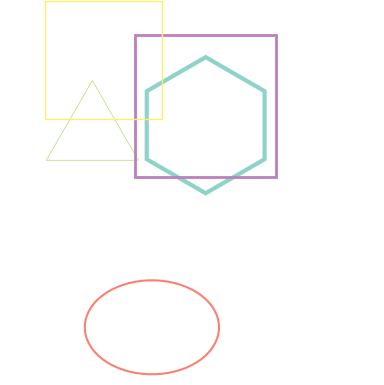[{"shape": "hexagon", "thickness": 3, "radius": 0.88, "center": [0.534, 0.675]}, {"shape": "oval", "thickness": 1.5, "radius": 0.87, "center": [0.395, 0.15]}, {"shape": "triangle", "thickness": 0.5, "radius": 0.69, "center": [0.24, 0.653]}, {"shape": "square", "thickness": 2, "radius": 0.92, "center": [0.533, 0.725]}, {"shape": "square", "thickness": 1, "radius": 0.76, "center": [0.269, 0.844]}]